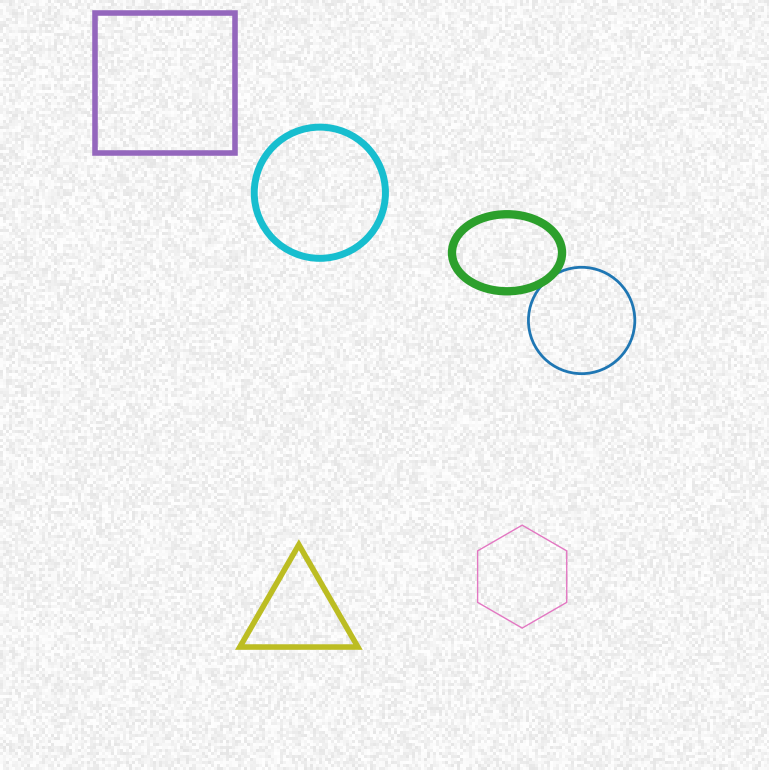[{"shape": "circle", "thickness": 1, "radius": 0.35, "center": [0.755, 0.584]}, {"shape": "oval", "thickness": 3, "radius": 0.36, "center": [0.658, 0.672]}, {"shape": "square", "thickness": 2, "radius": 0.45, "center": [0.215, 0.892]}, {"shape": "hexagon", "thickness": 0.5, "radius": 0.33, "center": [0.678, 0.251]}, {"shape": "triangle", "thickness": 2, "radius": 0.44, "center": [0.388, 0.204]}, {"shape": "circle", "thickness": 2.5, "radius": 0.43, "center": [0.415, 0.75]}]